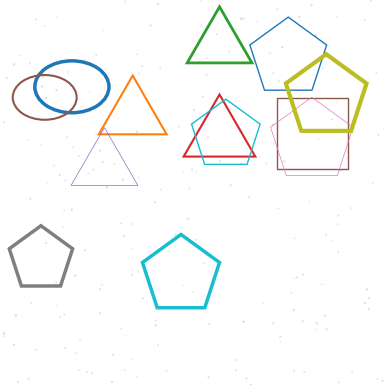[{"shape": "pentagon", "thickness": 1, "radius": 0.52, "center": [0.749, 0.851]}, {"shape": "oval", "thickness": 2.5, "radius": 0.48, "center": [0.187, 0.775]}, {"shape": "triangle", "thickness": 1.5, "radius": 0.51, "center": [0.345, 0.702]}, {"shape": "triangle", "thickness": 2, "radius": 0.49, "center": [0.57, 0.885]}, {"shape": "triangle", "thickness": 1.5, "radius": 0.54, "center": [0.57, 0.647]}, {"shape": "triangle", "thickness": 0.5, "radius": 0.5, "center": [0.271, 0.568]}, {"shape": "oval", "thickness": 1.5, "radius": 0.41, "center": [0.116, 0.747]}, {"shape": "square", "thickness": 1, "radius": 0.46, "center": [0.812, 0.653]}, {"shape": "pentagon", "thickness": 0.5, "radius": 0.56, "center": [0.81, 0.635]}, {"shape": "pentagon", "thickness": 2.5, "radius": 0.43, "center": [0.106, 0.327]}, {"shape": "pentagon", "thickness": 3, "radius": 0.55, "center": [0.847, 0.749]}, {"shape": "pentagon", "thickness": 2.5, "radius": 0.53, "center": [0.47, 0.286]}, {"shape": "pentagon", "thickness": 1, "radius": 0.47, "center": [0.587, 0.649]}]